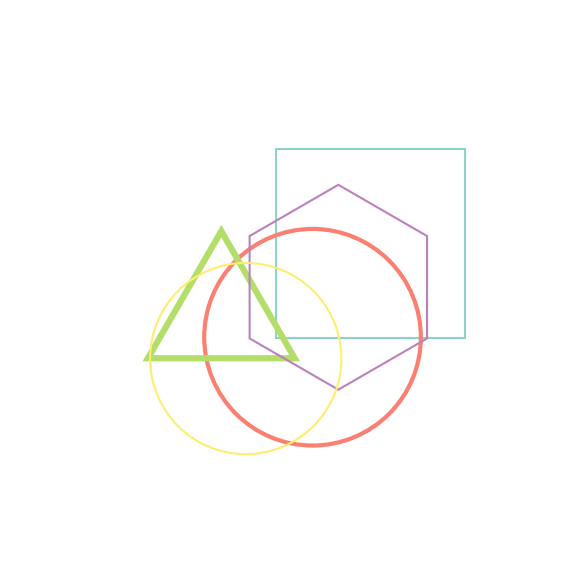[{"shape": "square", "thickness": 1, "radius": 0.82, "center": [0.642, 0.578]}, {"shape": "circle", "thickness": 2, "radius": 0.94, "center": [0.541, 0.415]}, {"shape": "triangle", "thickness": 3, "radius": 0.73, "center": [0.383, 0.452]}, {"shape": "hexagon", "thickness": 1, "radius": 0.89, "center": [0.586, 0.502]}, {"shape": "circle", "thickness": 1, "radius": 0.83, "center": [0.426, 0.378]}]